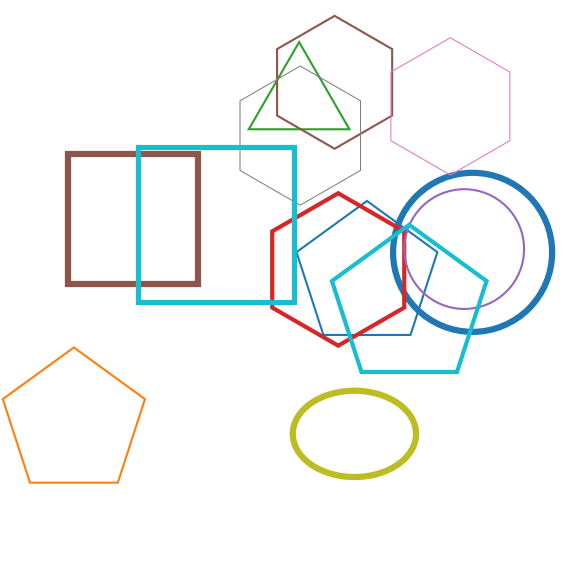[{"shape": "pentagon", "thickness": 1, "radius": 0.64, "center": [0.635, 0.523]}, {"shape": "circle", "thickness": 3, "radius": 0.69, "center": [0.818, 0.562]}, {"shape": "pentagon", "thickness": 1, "radius": 0.65, "center": [0.128, 0.268]}, {"shape": "triangle", "thickness": 1, "radius": 0.5, "center": [0.518, 0.826]}, {"shape": "hexagon", "thickness": 2, "radius": 0.66, "center": [0.586, 0.533]}, {"shape": "circle", "thickness": 1, "radius": 0.52, "center": [0.804, 0.568]}, {"shape": "hexagon", "thickness": 1, "radius": 0.58, "center": [0.579, 0.857]}, {"shape": "square", "thickness": 3, "radius": 0.56, "center": [0.23, 0.62]}, {"shape": "hexagon", "thickness": 0.5, "radius": 0.59, "center": [0.78, 0.815]}, {"shape": "hexagon", "thickness": 0.5, "radius": 0.6, "center": [0.52, 0.764]}, {"shape": "oval", "thickness": 3, "radius": 0.53, "center": [0.614, 0.248]}, {"shape": "square", "thickness": 2.5, "radius": 0.67, "center": [0.374, 0.61]}, {"shape": "pentagon", "thickness": 2, "radius": 0.7, "center": [0.709, 0.469]}]